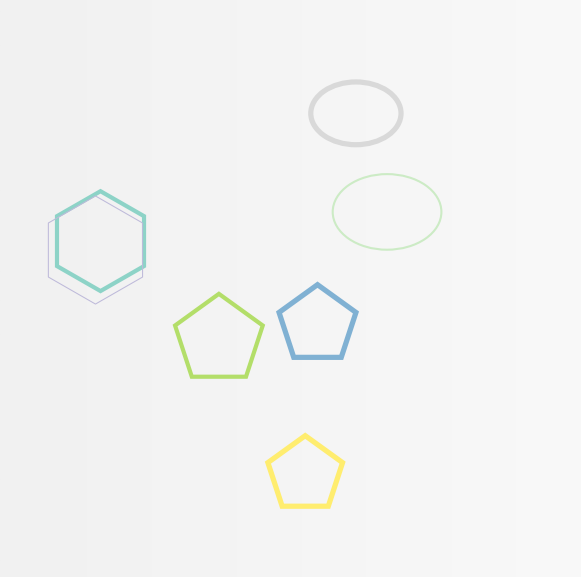[{"shape": "hexagon", "thickness": 2, "radius": 0.43, "center": [0.173, 0.582]}, {"shape": "hexagon", "thickness": 0.5, "radius": 0.47, "center": [0.164, 0.566]}, {"shape": "pentagon", "thickness": 2.5, "radius": 0.35, "center": [0.546, 0.437]}, {"shape": "pentagon", "thickness": 2, "radius": 0.4, "center": [0.377, 0.411]}, {"shape": "oval", "thickness": 2.5, "radius": 0.39, "center": [0.612, 0.803]}, {"shape": "oval", "thickness": 1, "radius": 0.47, "center": [0.666, 0.632]}, {"shape": "pentagon", "thickness": 2.5, "radius": 0.34, "center": [0.525, 0.177]}]